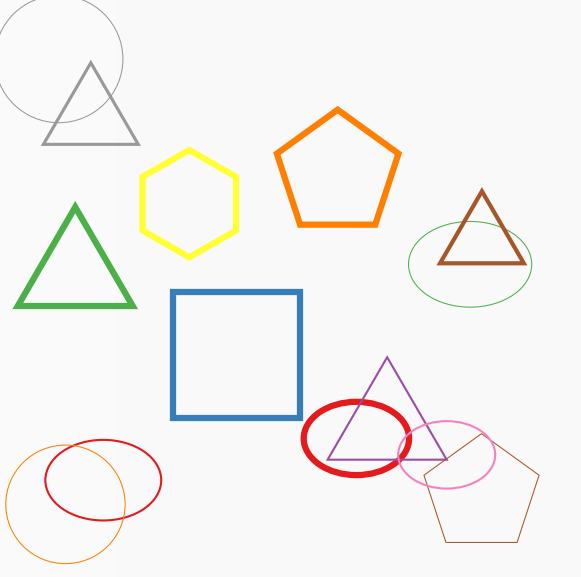[{"shape": "oval", "thickness": 1, "radius": 0.5, "center": [0.178, 0.168]}, {"shape": "oval", "thickness": 3, "radius": 0.45, "center": [0.613, 0.24]}, {"shape": "square", "thickness": 3, "radius": 0.55, "center": [0.407, 0.384]}, {"shape": "triangle", "thickness": 3, "radius": 0.57, "center": [0.129, 0.526]}, {"shape": "oval", "thickness": 0.5, "radius": 0.53, "center": [0.809, 0.541]}, {"shape": "triangle", "thickness": 1, "radius": 0.59, "center": [0.666, 0.262]}, {"shape": "pentagon", "thickness": 3, "radius": 0.55, "center": [0.581, 0.699]}, {"shape": "circle", "thickness": 0.5, "radius": 0.51, "center": [0.113, 0.126]}, {"shape": "hexagon", "thickness": 3, "radius": 0.46, "center": [0.326, 0.646]}, {"shape": "triangle", "thickness": 2, "radius": 0.42, "center": [0.829, 0.585]}, {"shape": "pentagon", "thickness": 0.5, "radius": 0.52, "center": [0.828, 0.144]}, {"shape": "oval", "thickness": 1, "radius": 0.42, "center": [0.768, 0.212]}, {"shape": "circle", "thickness": 0.5, "radius": 0.55, "center": [0.101, 0.897]}, {"shape": "triangle", "thickness": 1.5, "radius": 0.47, "center": [0.156, 0.796]}]